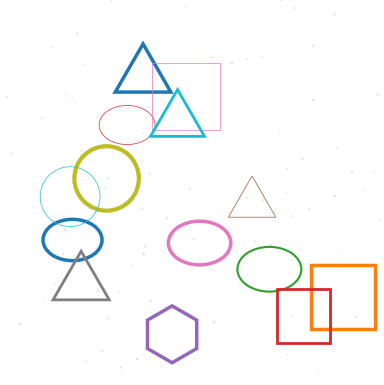[{"shape": "oval", "thickness": 2.5, "radius": 0.38, "center": [0.188, 0.377]}, {"shape": "triangle", "thickness": 2.5, "radius": 0.42, "center": [0.372, 0.803]}, {"shape": "square", "thickness": 2.5, "radius": 0.42, "center": [0.89, 0.229]}, {"shape": "oval", "thickness": 1.5, "radius": 0.41, "center": [0.7, 0.301]}, {"shape": "oval", "thickness": 0.5, "radius": 0.36, "center": [0.33, 0.675]}, {"shape": "square", "thickness": 2, "radius": 0.35, "center": [0.789, 0.179]}, {"shape": "hexagon", "thickness": 2.5, "radius": 0.37, "center": [0.447, 0.132]}, {"shape": "triangle", "thickness": 0.5, "radius": 0.36, "center": [0.655, 0.472]}, {"shape": "oval", "thickness": 2.5, "radius": 0.41, "center": [0.518, 0.369]}, {"shape": "square", "thickness": 0.5, "radius": 0.44, "center": [0.483, 0.749]}, {"shape": "triangle", "thickness": 2, "radius": 0.42, "center": [0.211, 0.263]}, {"shape": "circle", "thickness": 3, "radius": 0.42, "center": [0.277, 0.537]}, {"shape": "triangle", "thickness": 2, "radius": 0.4, "center": [0.461, 0.686]}, {"shape": "circle", "thickness": 0.5, "radius": 0.39, "center": [0.182, 0.489]}]